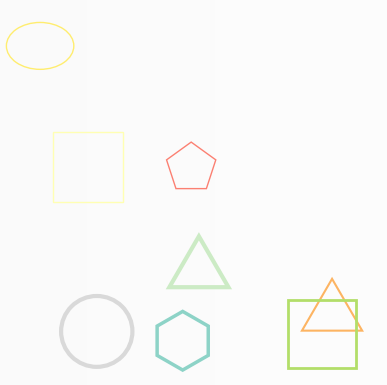[{"shape": "hexagon", "thickness": 2.5, "radius": 0.38, "center": [0.471, 0.115]}, {"shape": "square", "thickness": 1, "radius": 0.45, "center": [0.227, 0.567]}, {"shape": "pentagon", "thickness": 1, "radius": 0.33, "center": [0.493, 0.564]}, {"shape": "triangle", "thickness": 1.5, "radius": 0.45, "center": [0.857, 0.186]}, {"shape": "square", "thickness": 2, "radius": 0.44, "center": [0.83, 0.132]}, {"shape": "circle", "thickness": 3, "radius": 0.46, "center": [0.25, 0.139]}, {"shape": "triangle", "thickness": 3, "radius": 0.44, "center": [0.513, 0.298]}, {"shape": "oval", "thickness": 1, "radius": 0.43, "center": [0.103, 0.881]}]